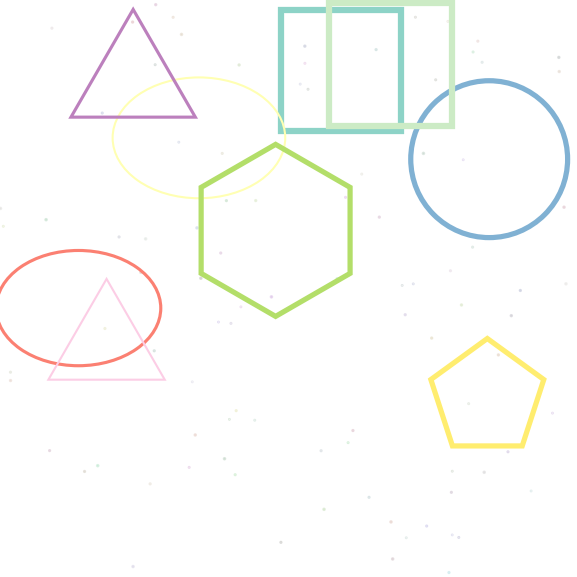[{"shape": "square", "thickness": 3, "radius": 0.52, "center": [0.591, 0.877]}, {"shape": "oval", "thickness": 1, "radius": 0.75, "center": [0.344, 0.76]}, {"shape": "oval", "thickness": 1.5, "radius": 0.71, "center": [0.136, 0.466]}, {"shape": "circle", "thickness": 2.5, "radius": 0.68, "center": [0.847, 0.724]}, {"shape": "hexagon", "thickness": 2.5, "radius": 0.74, "center": [0.477, 0.6]}, {"shape": "triangle", "thickness": 1, "radius": 0.58, "center": [0.185, 0.4]}, {"shape": "triangle", "thickness": 1.5, "radius": 0.62, "center": [0.231, 0.858]}, {"shape": "square", "thickness": 3, "radius": 0.53, "center": [0.676, 0.887]}, {"shape": "pentagon", "thickness": 2.5, "radius": 0.51, "center": [0.844, 0.31]}]